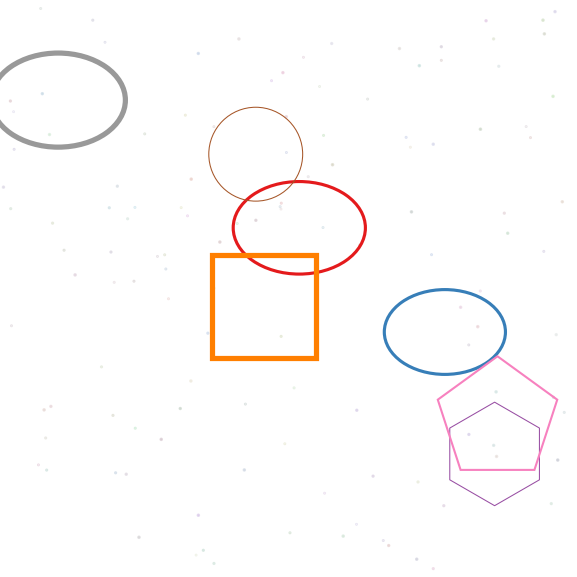[{"shape": "oval", "thickness": 1.5, "radius": 0.57, "center": [0.518, 0.605]}, {"shape": "oval", "thickness": 1.5, "radius": 0.52, "center": [0.77, 0.424]}, {"shape": "hexagon", "thickness": 0.5, "radius": 0.45, "center": [0.856, 0.213]}, {"shape": "square", "thickness": 2.5, "radius": 0.45, "center": [0.457, 0.469]}, {"shape": "circle", "thickness": 0.5, "radius": 0.41, "center": [0.443, 0.732]}, {"shape": "pentagon", "thickness": 1, "radius": 0.54, "center": [0.861, 0.273]}, {"shape": "oval", "thickness": 2.5, "radius": 0.58, "center": [0.101, 0.826]}]